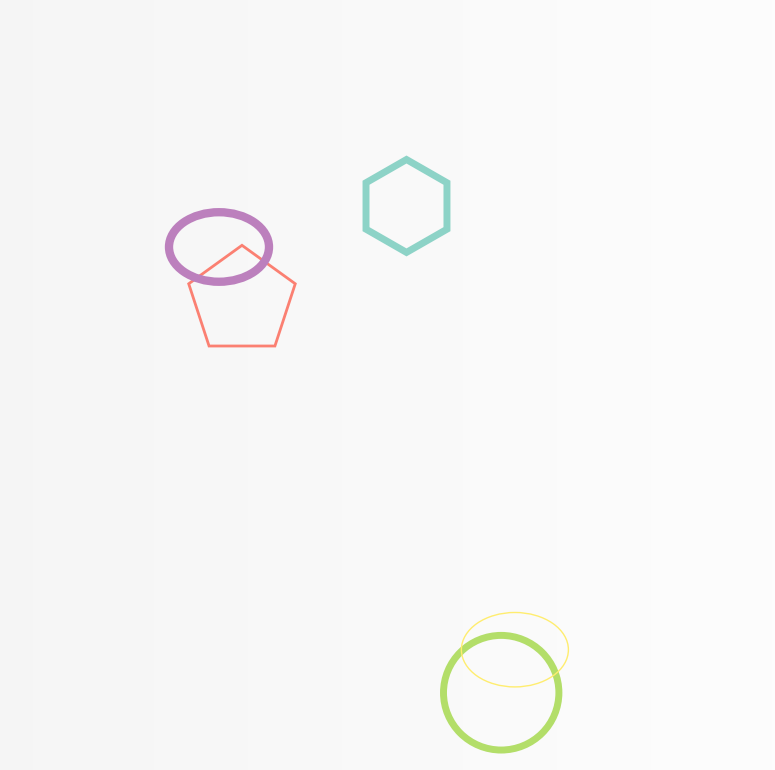[{"shape": "hexagon", "thickness": 2.5, "radius": 0.3, "center": [0.525, 0.733]}, {"shape": "pentagon", "thickness": 1, "radius": 0.36, "center": [0.312, 0.609]}, {"shape": "circle", "thickness": 2.5, "radius": 0.37, "center": [0.647, 0.1]}, {"shape": "oval", "thickness": 3, "radius": 0.32, "center": [0.283, 0.679]}, {"shape": "oval", "thickness": 0.5, "radius": 0.35, "center": [0.664, 0.156]}]